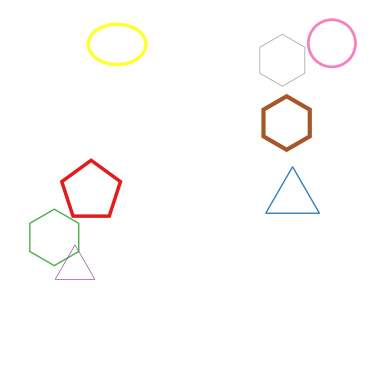[{"shape": "pentagon", "thickness": 2.5, "radius": 0.4, "center": [0.237, 0.503]}, {"shape": "triangle", "thickness": 1, "radius": 0.4, "center": [0.76, 0.486]}, {"shape": "hexagon", "thickness": 1, "radius": 0.37, "center": [0.141, 0.383]}, {"shape": "triangle", "thickness": 0.5, "radius": 0.3, "center": [0.195, 0.304]}, {"shape": "oval", "thickness": 2.5, "radius": 0.37, "center": [0.304, 0.885]}, {"shape": "hexagon", "thickness": 3, "radius": 0.35, "center": [0.744, 0.68]}, {"shape": "circle", "thickness": 2, "radius": 0.31, "center": [0.862, 0.888]}, {"shape": "hexagon", "thickness": 0.5, "radius": 0.34, "center": [0.733, 0.844]}]